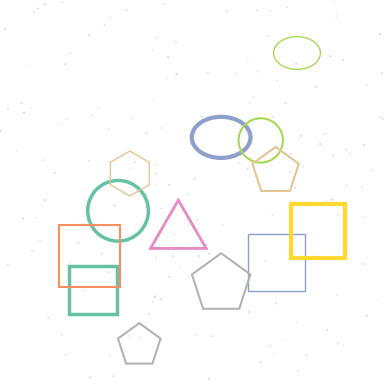[{"shape": "circle", "thickness": 2.5, "radius": 0.39, "center": [0.307, 0.452]}, {"shape": "square", "thickness": 2.5, "radius": 0.31, "center": [0.242, 0.246]}, {"shape": "square", "thickness": 1.5, "radius": 0.4, "center": [0.232, 0.336]}, {"shape": "oval", "thickness": 3, "radius": 0.38, "center": [0.574, 0.643]}, {"shape": "square", "thickness": 1, "radius": 0.37, "center": [0.718, 0.318]}, {"shape": "triangle", "thickness": 2, "radius": 0.42, "center": [0.463, 0.397]}, {"shape": "oval", "thickness": 1, "radius": 0.3, "center": [0.771, 0.862]}, {"shape": "circle", "thickness": 1.5, "radius": 0.29, "center": [0.677, 0.635]}, {"shape": "square", "thickness": 3, "radius": 0.35, "center": [0.826, 0.4]}, {"shape": "hexagon", "thickness": 1, "radius": 0.29, "center": [0.337, 0.549]}, {"shape": "pentagon", "thickness": 1.5, "radius": 0.32, "center": [0.716, 0.555]}, {"shape": "pentagon", "thickness": 1.5, "radius": 0.4, "center": [0.574, 0.262]}, {"shape": "pentagon", "thickness": 1.5, "radius": 0.29, "center": [0.362, 0.103]}]